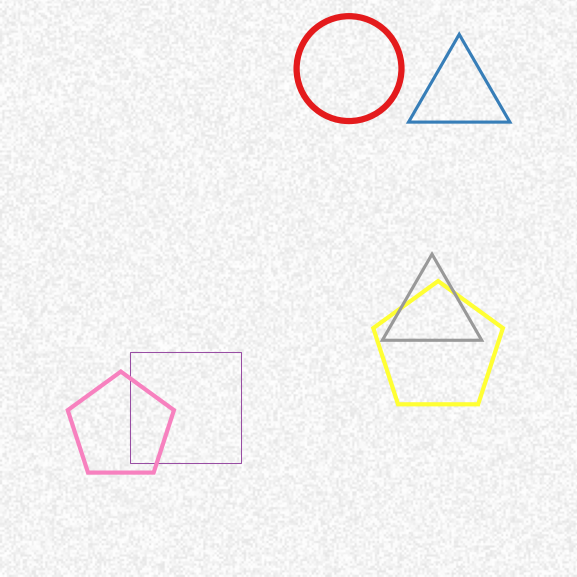[{"shape": "circle", "thickness": 3, "radius": 0.45, "center": [0.604, 0.88]}, {"shape": "triangle", "thickness": 1.5, "radius": 0.51, "center": [0.795, 0.838]}, {"shape": "square", "thickness": 0.5, "radius": 0.48, "center": [0.321, 0.294]}, {"shape": "pentagon", "thickness": 2, "radius": 0.59, "center": [0.759, 0.395]}, {"shape": "pentagon", "thickness": 2, "radius": 0.48, "center": [0.209, 0.259]}, {"shape": "triangle", "thickness": 1.5, "radius": 0.5, "center": [0.748, 0.46]}]